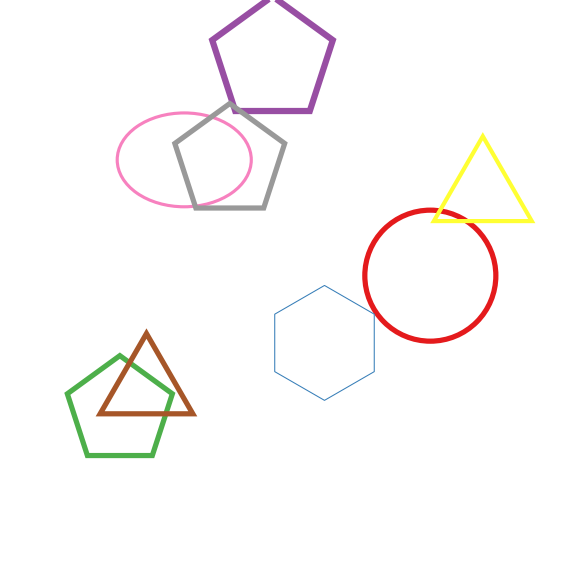[{"shape": "circle", "thickness": 2.5, "radius": 0.57, "center": [0.745, 0.522]}, {"shape": "hexagon", "thickness": 0.5, "radius": 0.5, "center": [0.562, 0.405]}, {"shape": "pentagon", "thickness": 2.5, "radius": 0.48, "center": [0.208, 0.288]}, {"shape": "pentagon", "thickness": 3, "radius": 0.55, "center": [0.472, 0.896]}, {"shape": "triangle", "thickness": 2, "radius": 0.49, "center": [0.836, 0.665]}, {"shape": "triangle", "thickness": 2.5, "radius": 0.46, "center": [0.254, 0.329]}, {"shape": "oval", "thickness": 1.5, "radius": 0.58, "center": [0.319, 0.722]}, {"shape": "pentagon", "thickness": 2.5, "radius": 0.5, "center": [0.398, 0.72]}]